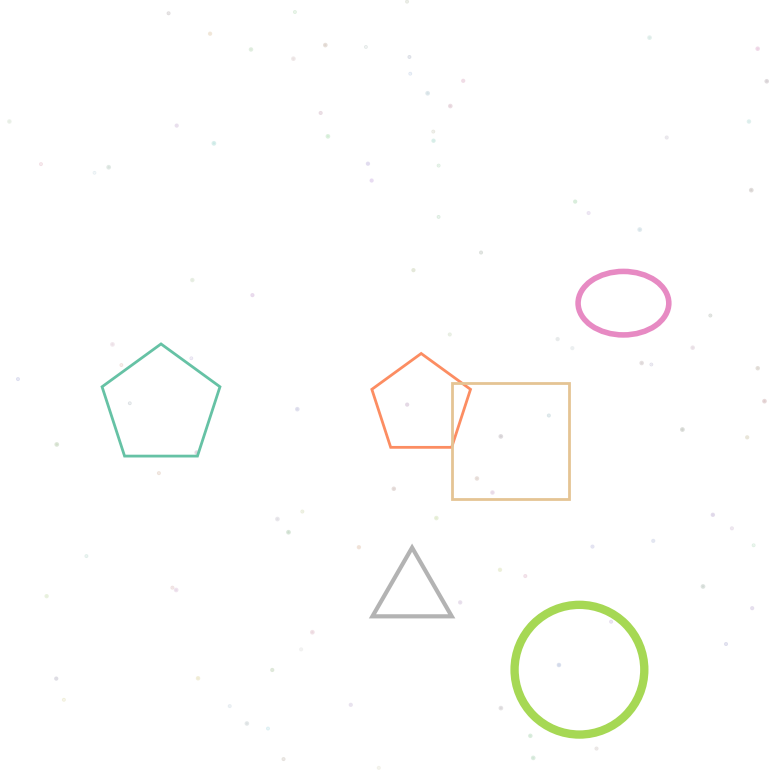[{"shape": "pentagon", "thickness": 1, "radius": 0.4, "center": [0.209, 0.473]}, {"shape": "pentagon", "thickness": 1, "radius": 0.34, "center": [0.547, 0.474]}, {"shape": "oval", "thickness": 2, "radius": 0.29, "center": [0.81, 0.606]}, {"shape": "circle", "thickness": 3, "radius": 0.42, "center": [0.753, 0.13]}, {"shape": "square", "thickness": 1, "radius": 0.38, "center": [0.663, 0.427]}, {"shape": "triangle", "thickness": 1.5, "radius": 0.3, "center": [0.535, 0.229]}]